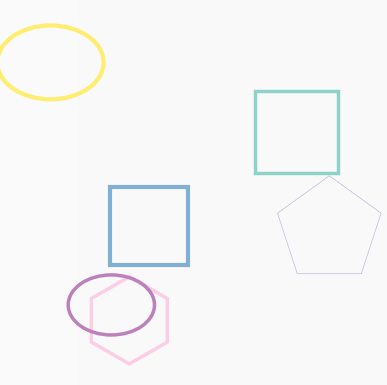[{"shape": "square", "thickness": 2.5, "radius": 0.53, "center": [0.765, 0.657]}, {"shape": "pentagon", "thickness": 0.5, "radius": 0.7, "center": [0.85, 0.403]}, {"shape": "square", "thickness": 3, "radius": 0.51, "center": [0.385, 0.414]}, {"shape": "hexagon", "thickness": 2.5, "radius": 0.57, "center": [0.334, 0.168]}, {"shape": "oval", "thickness": 2.5, "radius": 0.56, "center": [0.287, 0.208]}, {"shape": "oval", "thickness": 3, "radius": 0.69, "center": [0.13, 0.838]}]